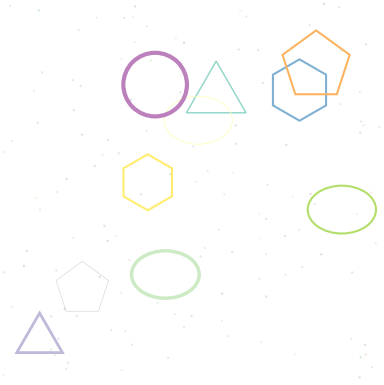[{"shape": "triangle", "thickness": 1, "radius": 0.45, "center": [0.562, 0.752]}, {"shape": "oval", "thickness": 0.5, "radius": 0.44, "center": [0.515, 0.688]}, {"shape": "triangle", "thickness": 2, "radius": 0.34, "center": [0.103, 0.118]}, {"shape": "hexagon", "thickness": 1.5, "radius": 0.4, "center": [0.778, 0.766]}, {"shape": "pentagon", "thickness": 1.5, "radius": 0.46, "center": [0.821, 0.829]}, {"shape": "oval", "thickness": 1.5, "radius": 0.44, "center": [0.888, 0.456]}, {"shape": "pentagon", "thickness": 0.5, "radius": 0.36, "center": [0.214, 0.249]}, {"shape": "circle", "thickness": 3, "radius": 0.41, "center": [0.403, 0.78]}, {"shape": "oval", "thickness": 2.5, "radius": 0.44, "center": [0.429, 0.287]}, {"shape": "hexagon", "thickness": 1.5, "radius": 0.36, "center": [0.384, 0.526]}]